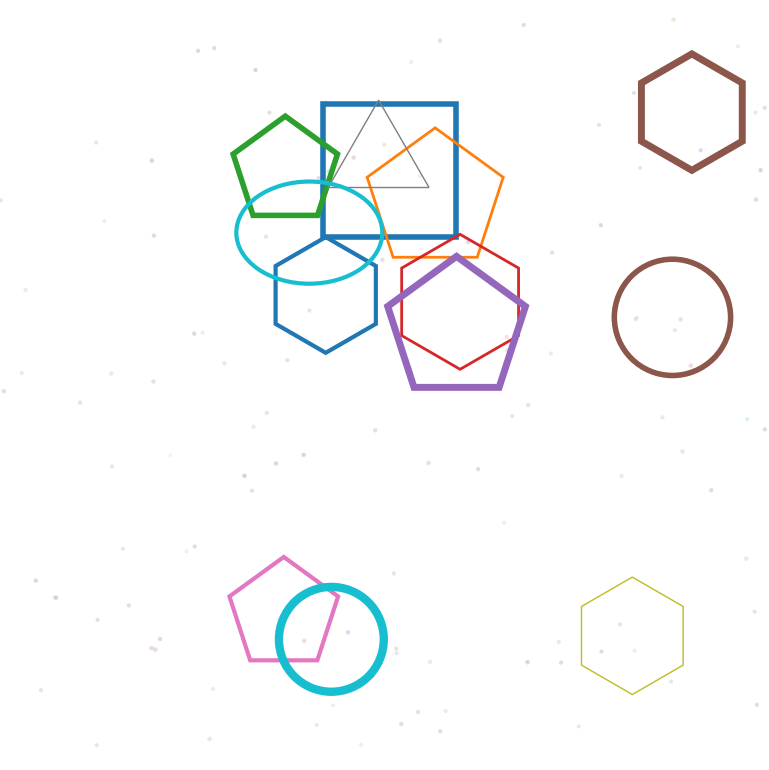[{"shape": "hexagon", "thickness": 1.5, "radius": 0.38, "center": [0.423, 0.617]}, {"shape": "square", "thickness": 2, "radius": 0.43, "center": [0.506, 0.778]}, {"shape": "pentagon", "thickness": 1, "radius": 0.46, "center": [0.565, 0.741]}, {"shape": "pentagon", "thickness": 2, "radius": 0.36, "center": [0.371, 0.778]}, {"shape": "hexagon", "thickness": 1, "radius": 0.44, "center": [0.598, 0.608]}, {"shape": "pentagon", "thickness": 2.5, "radius": 0.47, "center": [0.593, 0.573]}, {"shape": "hexagon", "thickness": 2.5, "radius": 0.38, "center": [0.899, 0.854]}, {"shape": "circle", "thickness": 2, "radius": 0.38, "center": [0.873, 0.588]}, {"shape": "pentagon", "thickness": 1.5, "radius": 0.37, "center": [0.369, 0.202]}, {"shape": "triangle", "thickness": 0.5, "radius": 0.38, "center": [0.492, 0.794]}, {"shape": "hexagon", "thickness": 0.5, "radius": 0.38, "center": [0.821, 0.174]}, {"shape": "oval", "thickness": 1.5, "radius": 0.47, "center": [0.402, 0.698]}, {"shape": "circle", "thickness": 3, "radius": 0.34, "center": [0.43, 0.17]}]